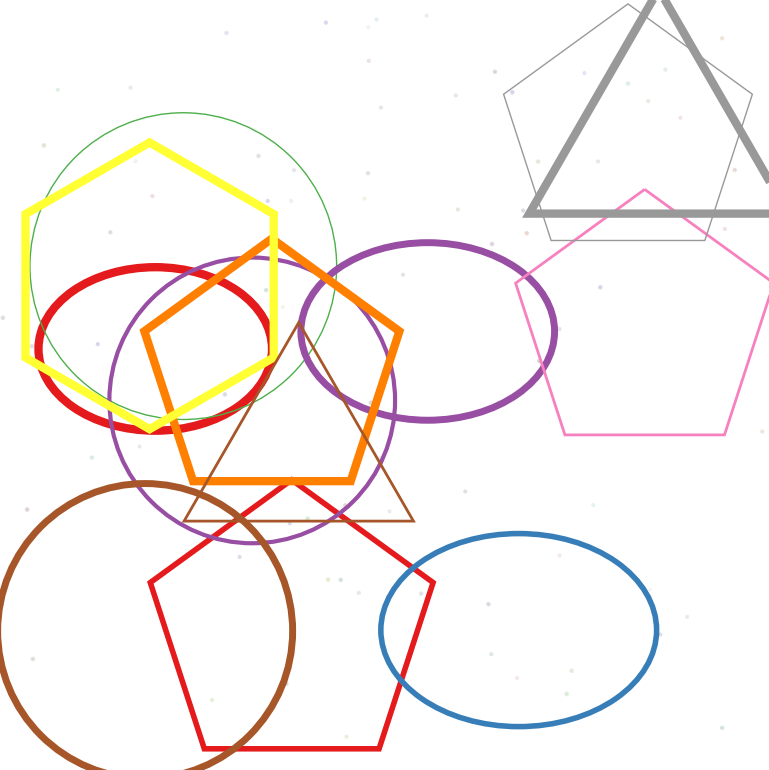[{"shape": "pentagon", "thickness": 2, "radius": 0.97, "center": [0.379, 0.184]}, {"shape": "oval", "thickness": 3, "radius": 0.76, "center": [0.202, 0.547]}, {"shape": "oval", "thickness": 2, "radius": 0.9, "center": [0.674, 0.182]}, {"shape": "circle", "thickness": 0.5, "radius": 1.0, "center": [0.238, 0.654]}, {"shape": "circle", "thickness": 1.5, "radius": 0.93, "center": [0.328, 0.48]}, {"shape": "oval", "thickness": 2.5, "radius": 0.82, "center": [0.556, 0.57]}, {"shape": "pentagon", "thickness": 3, "radius": 0.87, "center": [0.353, 0.516]}, {"shape": "hexagon", "thickness": 3, "radius": 0.93, "center": [0.194, 0.629]}, {"shape": "triangle", "thickness": 1, "radius": 0.86, "center": [0.388, 0.409]}, {"shape": "circle", "thickness": 2.5, "radius": 0.96, "center": [0.188, 0.18]}, {"shape": "pentagon", "thickness": 1, "radius": 0.88, "center": [0.837, 0.578]}, {"shape": "triangle", "thickness": 3, "radius": 0.97, "center": [0.856, 0.82]}, {"shape": "pentagon", "thickness": 0.5, "radius": 0.85, "center": [0.816, 0.825]}]